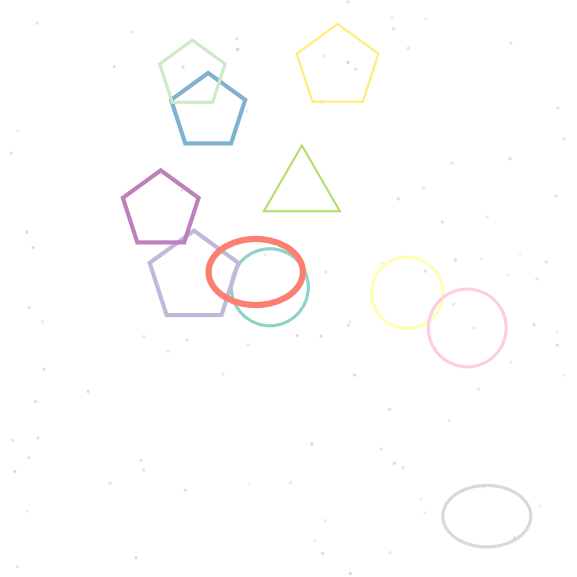[{"shape": "circle", "thickness": 1.5, "radius": 0.33, "center": [0.467, 0.502]}, {"shape": "circle", "thickness": 1.5, "radius": 0.31, "center": [0.705, 0.492]}, {"shape": "pentagon", "thickness": 2, "radius": 0.4, "center": [0.336, 0.519]}, {"shape": "oval", "thickness": 3, "radius": 0.41, "center": [0.443, 0.528]}, {"shape": "pentagon", "thickness": 2, "radius": 0.34, "center": [0.36, 0.805]}, {"shape": "triangle", "thickness": 1, "radius": 0.38, "center": [0.523, 0.671]}, {"shape": "circle", "thickness": 1.5, "radius": 0.34, "center": [0.809, 0.431]}, {"shape": "oval", "thickness": 1.5, "radius": 0.38, "center": [0.843, 0.105]}, {"shape": "pentagon", "thickness": 2, "radius": 0.34, "center": [0.278, 0.635]}, {"shape": "pentagon", "thickness": 1.5, "radius": 0.3, "center": [0.333, 0.87]}, {"shape": "pentagon", "thickness": 1, "radius": 0.37, "center": [0.585, 0.883]}]